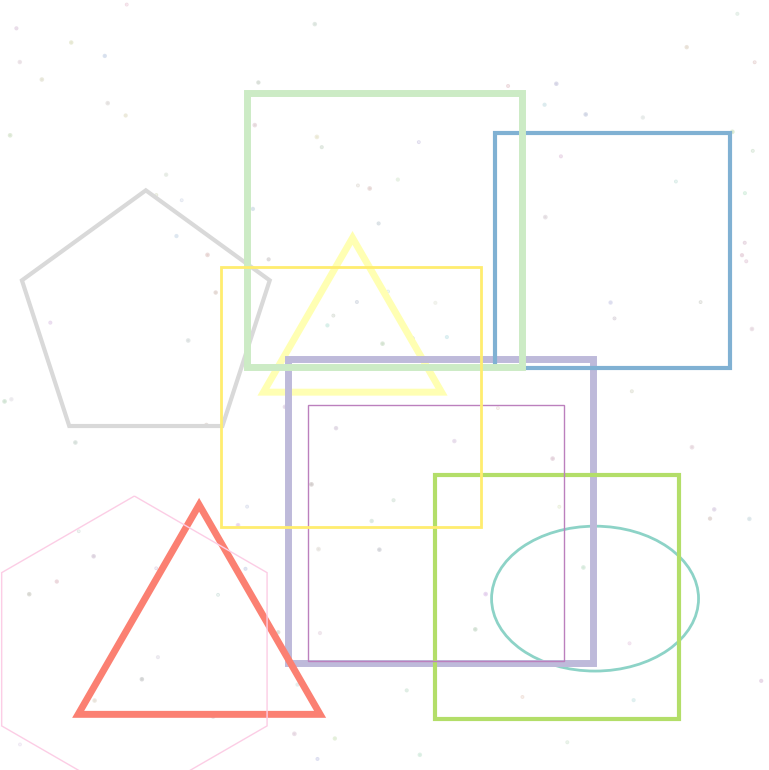[{"shape": "oval", "thickness": 1, "radius": 0.67, "center": [0.773, 0.223]}, {"shape": "triangle", "thickness": 2.5, "radius": 0.67, "center": [0.458, 0.557]}, {"shape": "square", "thickness": 2.5, "radius": 0.99, "center": [0.572, 0.337]}, {"shape": "triangle", "thickness": 2.5, "radius": 0.91, "center": [0.259, 0.163]}, {"shape": "square", "thickness": 1.5, "radius": 0.76, "center": [0.796, 0.675]}, {"shape": "square", "thickness": 1.5, "radius": 0.79, "center": [0.724, 0.225]}, {"shape": "hexagon", "thickness": 0.5, "radius": 1.0, "center": [0.175, 0.157]}, {"shape": "pentagon", "thickness": 1.5, "radius": 0.85, "center": [0.189, 0.584]}, {"shape": "square", "thickness": 0.5, "radius": 0.83, "center": [0.566, 0.308]}, {"shape": "square", "thickness": 2.5, "radius": 0.89, "center": [0.499, 0.702]}, {"shape": "square", "thickness": 1, "radius": 0.85, "center": [0.456, 0.484]}]